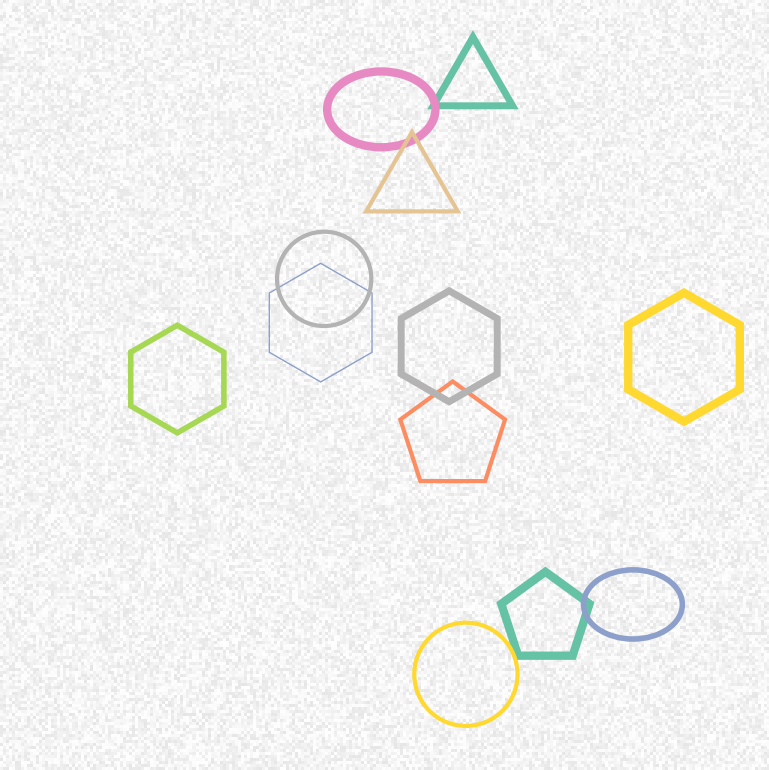[{"shape": "triangle", "thickness": 2.5, "radius": 0.3, "center": [0.614, 0.892]}, {"shape": "pentagon", "thickness": 3, "radius": 0.3, "center": [0.708, 0.197]}, {"shape": "pentagon", "thickness": 1.5, "radius": 0.36, "center": [0.588, 0.433]}, {"shape": "oval", "thickness": 2, "radius": 0.32, "center": [0.822, 0.215]}, {"shape": "hexagon", "thickness": 0.5, "radius": 0.39, "center": [0.416, 0.581]}, {"shape": "oval", "thickness": 3, "radius": 0.35, "center": [0.495, 0.858]}, {"shape": "hexagon", "thickness": 2, "radius": 0.35, "center": [0.23, 0.508]}, {"shape": "circle", "thickness": 1.5, "radius": 0.34, "center": [0.605, 0.124]}, {"shape": "hexagon", "thickness": 3, "radius": 0.42, "center": [0.888, 0.536]}, {"shape": "triangle", "thickness": 1.5, "radius": 0.34, "center": [0.535, 0.76]}, {"shape": "hexagon", "thickness": 2.5, "radius": 0.36, "center": [0.583, 0.55]}, {"shape": "circle", "thickness": 1.5, "radius": 0.31, "center": [0.421, 0.638]}]